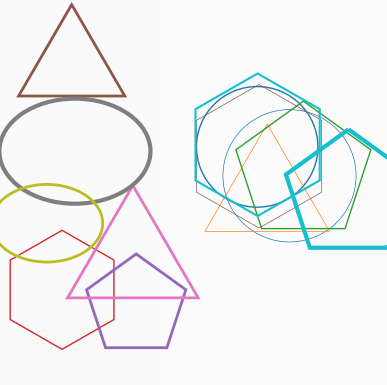[{"shape": "circle", "thickness": 0.5, "radius": 0.86, "center": [0.747, 0.543]}, {"shape": "circle", "thickness": 1, "radius": 0.78, "center": [0.664, 0.619]}, {"shape": "triangle", "thickness": 0.5, "radius": 0.93, "center": [0.69, 0.492]}, {"shape": "pentagon", "thickness": 1, "radius": 0.92, "center": [0.783, 0.554]}, {"shape": "hexagon", "thickness": 1, "radius": 0.77, "center": [0.16, 0.247]}, {"shape": "pentagon", "thickness": 2, "radius": 0.67, "center": [0.352, 0.206]}, {"shape": "triangle", "thickness": 2, "radius": 0.79, "center": [0.185, 0.83]}, {"shape": "hexagon", "thickness": 0.5, "radius": 0.93, "center": [0.669, 0.594]}, {"shape": "triangle", "thickness": 2, "radius": 0.97, "center": [0.343, 0.324]}, {"shape": "oval", "thickness": 3, "radius": 0.97, "center": [0.193, 0.607]}, {"shape": "oval", "thickness": 2, "radius": 0.72, "center": [0.121, 0.42]}, {"shape": "hexagon", "thickness": 1.5, "radius": 0.93, "center": [0.665, 0.624]}, {"shape": "pentagon", "thickness": 3, "radius": 0.85, "center": [0.9, 0.494]}]